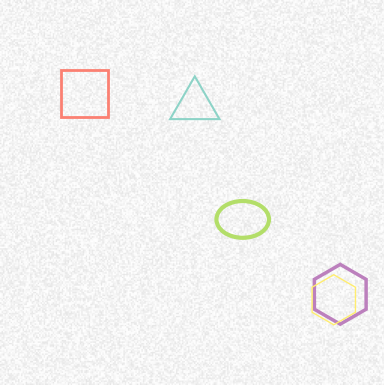[{"shape": "triangle", "thickness": 1.5, "radius": 0.37, "center": [0.506, 0.728]}, {"shape": "square", "thickness": 2, "radius": 0.3, "center": [0.22, 0.758]}, {"shape": "oval", "thickness": 3, "radius": 0.34, "center": [0.63, 0.43]}, {"shape": "hexagon", "thickness": 2.5, "radius": 0.39, "center": [0.884, 0.236]}, {"shape": "hexagon", "thickness": 1, "radius": 0.33, "center": [0.867, 0.221]}]